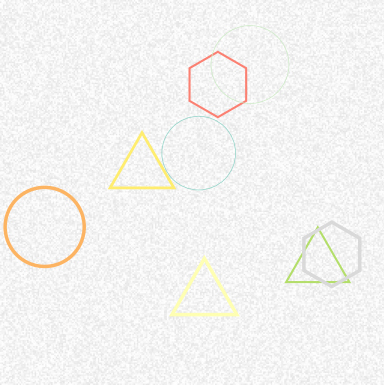[{"shape": "circle", "thickness": 0.5, "radius": 0.48, "center": [0.516, 0.602]}, {"shape": "triangle", "thickness": 2.5, "radius": 0.49, "center": [0.531, 0.231]}, {"shape": "hexagon", "thickness": 1.5, "radius": 0.42, "center": [0.566, 0.78]}, {"shape": "circle", "thickness": 2.5, "radius": 0.51, "center": [0.116, 0.411]}, {"shape": "triangle", "thickness": 1.5, "radius": 0.47, "center": [0.825, 0.315]}, {"shape": "hexagon", "thickness": 2.5, "radius": 0.42, "center": [0.862, 0.339]}, {"shape": "circle", "thickness": 0.5, "radius": 0.51, "center": [0.649, 0.832]}, {"shape": "triangle", "thickness": 2, "radius": 0.48, "center": [0.369, 0.56]}]